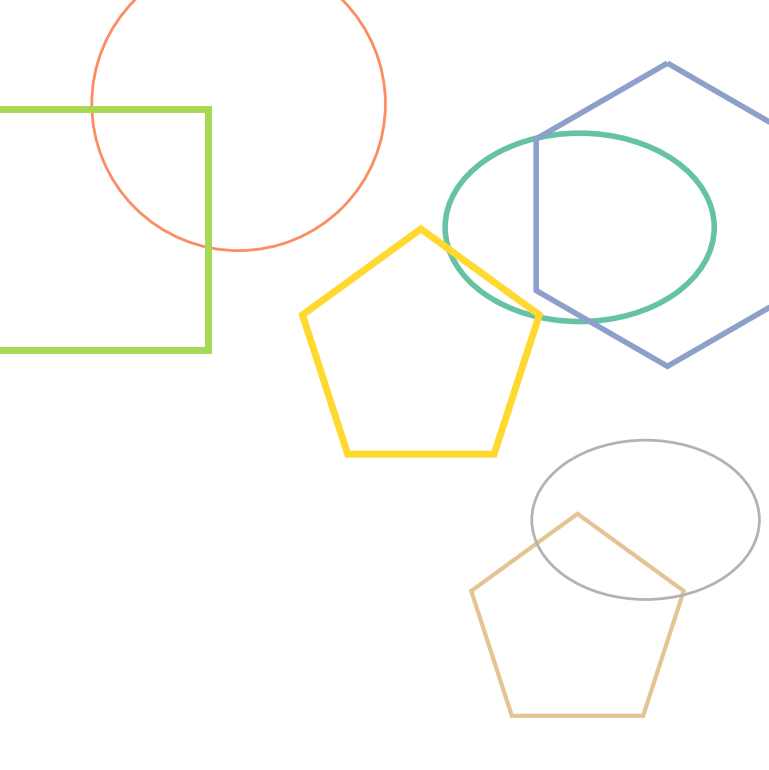[{"shape": "oval", "thickness": 2, "radius": 0.87, "center": [0.753, 0.705]}, {"shape": "circle", "thickness": 1, "radius": 0.95, "center": [0.31, 0.865]}, {"shape": "hexagon", "thickness": 2, "radius": 0.98, "center": [0.867, 0.721]}, {"shape": "square", "thickness": 2.5, "radius": 0.78, "center": [0.113, 0.702]}, {"shape": "pentagon", "thickness": 2.5, "radius": 0.81, "center": [0.547, 0.541]}, {"shape": "pentagon", "thickness": 1.5, "radius": 0.73, "center": [0.75, 0.188]}, {"shape": "oval", "thickness": 1, "radius": 0.74, "center": [0.838, 0.325]}]